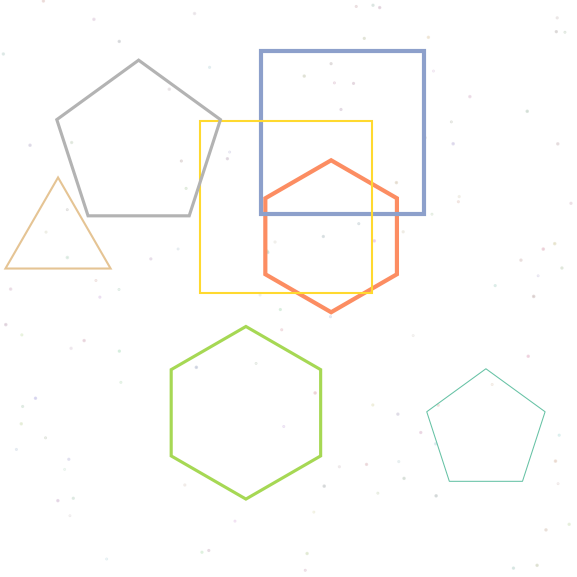[{"shape": "pentagon", "thickness": 0.5, "radius": 0.54, "center": [0.841, 0.253]}, {"shape": "hexagon", "thickness": 2, "radius": 0.66, "center": [0.573, 0.59]}, {"shape": "square", "thickness": 2, "radius": 0.71, "center": [0.594, 0.77]}, {"shape": "hexagon", "thickness": 1.5, "radius": 0.75, "center": [0.426, 0.284]}, {"shape": "square", "thickness": 1, "radius": 0.74, "center": [0.496, 0.641]}, {"shape": "triangle", "thickness": 1, "radius": 0.53, "center": [0.1, 0.587]}, {"shape": "pentagon", "thickness": 1.5, "radius": 0.74, "center": [0.24, 0.746]}]